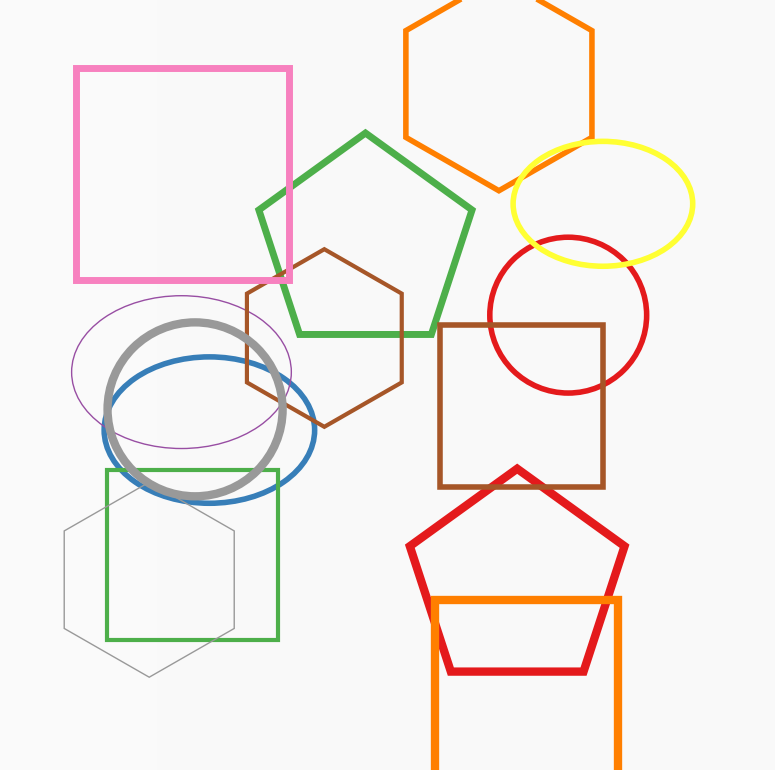[{"shape": "pentagon", "thickness": 3, "radius": 0.73, "center": [0.667, 0.246]}, {"shape": "circle", "thickness": 2, "radius": 0.51, "center": [0.733, 0.591]}, {"shape": "oval", "thickness": 2, "radius": 0.68, "center": [0.27, 0.441]}, {"shape": "pentagon", "thickness": 2.5, "radius": 0.72, "center": [0.472, 0.683]}, {"shape": "square", "thickness": 1.5, "radius": 0.55, "center": [0.248, 0.279]}, {"shape": "oval", "thickness": 0.5, "radius": 0.71, "center": [0.234, 0.517]}, {"shape": "square", "thickness": 3, "radius": 0.59, "center": [0.679, 0.102]}, {"shape": "hexagon", "thickness": 2, "radius": 0.69, "center": [0.644, 0.891]}, {"shape": "oval", "thickness": 2, "radius": 0.58, "center": [0.778, 0.735]}, {"shape": "hexagon", "thickness": 1.5, "radius": 0.58, "center": [0.418, 0.561]}, {"shape": "square", "thickness": 2, "radius": 0.53, "center": [0.673, 0.472]}, {"shape": "square", "thickness": 2.5, "radius": 0.69, "center": [0.236, 0.774]}, {"shape": "circle", "thickness": 3, "radius": 0.56, "center": [0.252, 0.468]}, {"shape": "hexagon", "thickness": 0.5, "radius": 0.63, "center": [0.193, 0.247]}]